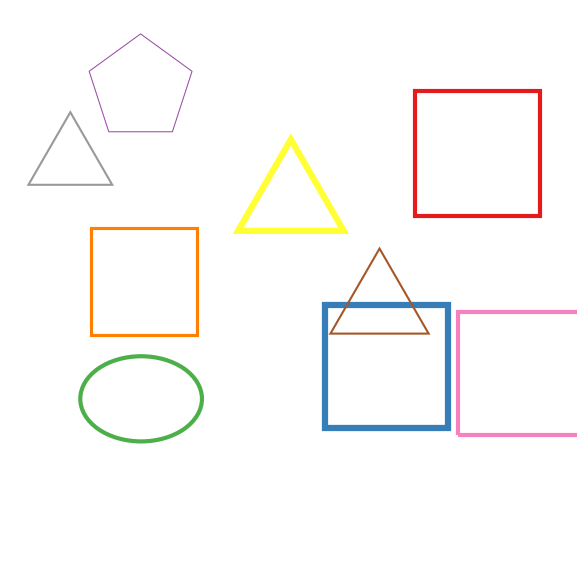[{"shape": "square", "thickness": 2, "radius": 0.54, "center": [0.827, 0.733]}, {"shape": "square", "thickness": 3, "radius": 0.53, "center": [0.669, 0.365]}, {"shape": "oval", "thickness": 2, "radius": 0.53, "center": [0.244, 0.309]}, {"shape": "pentagon", "thickness": 0.5, "radius": 0.47, "center": [0.243, 0.847]}, {"shape": "square", "thickness": 1.5, "radius": 0.46, "center": [0.249, 0.512]}, {"shape": "triangle", "thickness": 3, "radius": 0.53, "center": [0.504, 0.652]}, {"shape": "triangle", "thickness": 1, "radius": 0.49, "center": [0.657, 0.471]}, {"shape": "square", "thickness": 2, "radius": 0.53, "center": [0.899, 0.353]}, {"shape": "triangle", "thickness": 1, "radius": 0.42, "center": [0.122, 0.721]}]